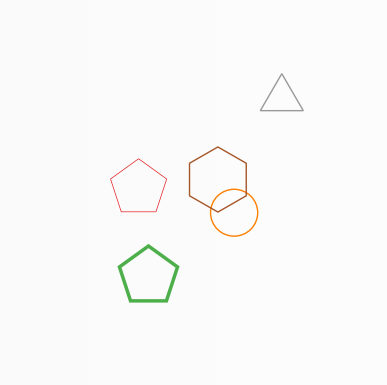[{"shape": "pentagon", "thickness": 0.5, "radius": 0.38, "center": [0.358, 0.511]}, {"shape": "pentagon", "thickness": 2.5, "radius": 0.39, "center": [0.383, 0.282]}, {"shape": "circle", "thickness": 1, "radius": 0.3, "center": [0.604, 0.447]}, {"shape": "hexagon", "thickness": 1, "radius": 0.42, "center": [0.562, 0.534]}, {"shape": "triangle", "thickness": 1, "radius": 0.32, "center": [0.727, 0.745]}]